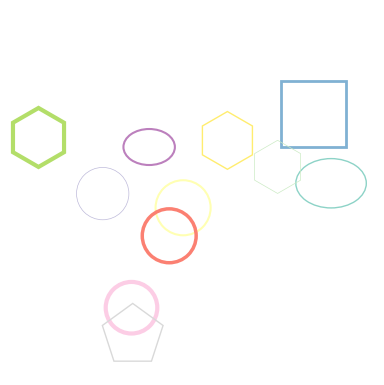[{"shape": "oval", "thickness": 1, "radius": 0.46, "center": [0.86, 0.524]}, {"shape": "circle", "thickness": 1.5, "radius": 0.36, "center": [0.476, 0.46]}, {"shape": "circle", "thickness": 0.5, "radius": 0.34, "center": [0.267, 0.497]}, {"shape": "circle", "thickness": 2.5, "radius": 0.35, "center": [0.439, 0.388]}, {"shape": "square", "thickness": 2, "radius": 0.43, "center": [0.815, 0.704]}, {"shape": "hexagon", "thickness": 3, "radius": 0.38, "center": [0.1, 0.643]}, {"shape": "circle", "thickness": 3, "radius": 0.33, "center": [0.342, 0.201]}, {"shape": "pentagon", "thickness": 1, "radius": 0.41, "center": [0.345, 0.129]}, {"shape": "oval", "thickness": 1.5, "radius": 0.33, "center": [0.387, 0.618]}, {"shape": "hexagon", "thickness": 0.5, "radius": 0.34, "center": [0.721, 0.567]}, {"shape": "hexagon", "thickness": 1, "radius": 0.37, "center": [0.591, 0.635]}]